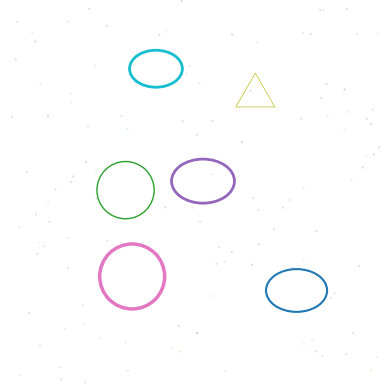[{"shape": "oval", "thickness": 1.5, "radius": 0.4, "center": [0.77, 0.246]}, {"shape": "circle", "thickness": 1, "radius": 0.37, "center": [0.326, 0.506]}, {"shape": "oval", "thickness": 2, "radius": 0.41, "center": [0.527, 0.53]}, {"shape": "circle", "thickness": 2.5, "radius": 0.42, "center": [0.343, 0.282]}, {"shape": "triangle", "thickness": 0.5, "radius": 0.29, "center": [0.663, 0.752]}, {"shape": "oval", "thickness": 2, "radius": 0.34, "center": [0.405, 0.821]}]